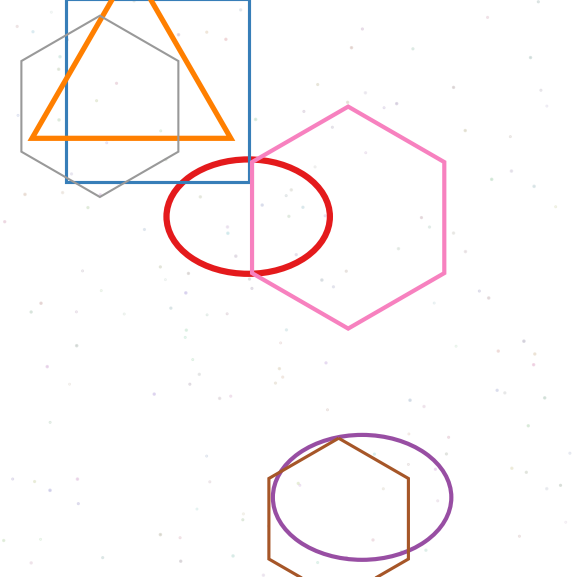[{"shape": "oval", "thickness": 3, "radius": 0.71, "center": [0.43, 0.624]}, {"shape": "square", "thickness": 1.5, "radius": 0.79, "center": [0.272, 0.842]}, {"shape": "oval", "thickness": 2, "radius": 0.77, "center": [0.627, 0.138]}, {"shape": "triangle", "thickness": 2.5, "radius": 0.99, "center": [0.228, 0.859]}, {"shape": "hexagon", "thickness": 1.5, "radius": 0.7, "center": [0.586, 0.101]}, {"shape": "hexagon", "thickness": 2, "radius": 0.96, "center": [0.603, 0.622]}, {"shape": "hexagon", "thickness": 1, "radius": 0.78, "center": [0.173, 0.815]}]